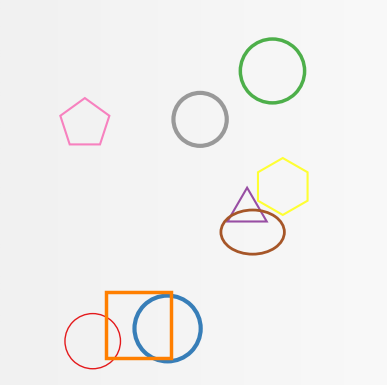[{"shape": "circle", "thickness": 1, "radius": 0.36, "center": [0.239, 0.114]}, {"shape": "circle", "thickness": 3, "radius": 0.43, "center": [0.432, 0.147]}, {"shape": "circle", "thickness": 2.5, "radius": 0.41, "center": [0.703, 0.816]}, {"shape": "triangle", "thickness": 1.5, "radius": 0.29, "center": [0.638, 0.454]}, {"shape": "square", "thickness": 2.5, "radius": 0.42, "center": [0.357, 0.156]}, {"shape": "hexagon", "thickness": 1.5, "radius": 0.37, "center": [0.73, 0.516]}, {"shape": "oval", "thickness": 2, "radius": 0.41, "center": [0.652, 0.397]}, {"shape": "pentagon", "thickness": 1.5, "radius": 0.33, "center": [0.219, 0.679]}, {"shape": "circle", "thickness": 3, "radius": 0.34, "center": [0.516, 0.69]}]